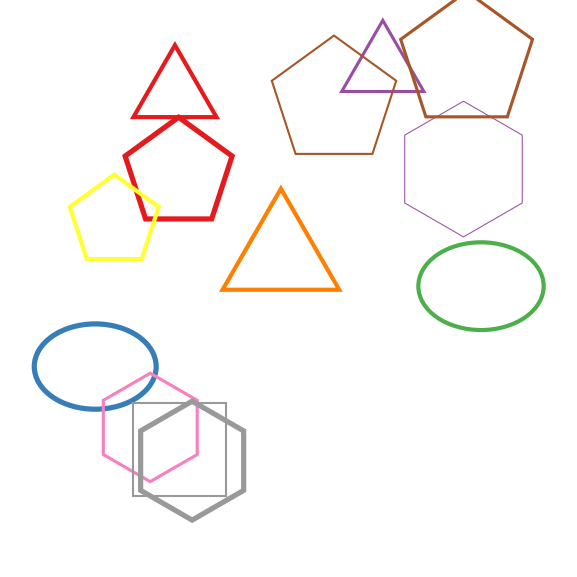[{"shape": "triangle", "thickness": 2, "radius": 0.42, "center": [0.303, 0.838]}, {"shape": "pentagon", "thickness": 2.5, "radius": 0.49, "center": [0.309, 0.699]}, {"shape": "oval", "thickness": 2.5, "radius": 0.53, "center": [0.165, 0.364]}, {"shape": "oval", "thickness": 2, "radius": 0.54, "center": [0.833, 0.504]}, {"shape": "triangle", "thickness": 1.5, "radius": 0.41, "center": [0.663, 0.882]}, {"shape": "hexagon", "thickness": 0.5, "radius": 0.59, "center": [0.803, 0.706]}, {"shape": "triangle", "thickness": 2, "radius": 0.58, "center": [0.486, 0.556]}, {"shape": "pentagon", "thickness": 2, "radius": 0.4, "center": [0.198, 0.616]}, {"shape": "pentagon", "thickness": 1, "radius": 0.57, "center": [0.578, 0.824]}, {"shape": "pentagon", "thickness": 1.5, "radius": 0.6, "center": [0.808, 0.894]}, {"shape": "hexagon", "thickness": 1.5, "radius": 0.47, "center": [0.26, 0.259]}, {"shape": "hexagon", "thickness": 2.5, "radius": 0.51, "center": [0.333, 0.201]}, {"shape": "square", "thickness": 1, "radius": 0.4, "center": [0.311, 0.221]}]